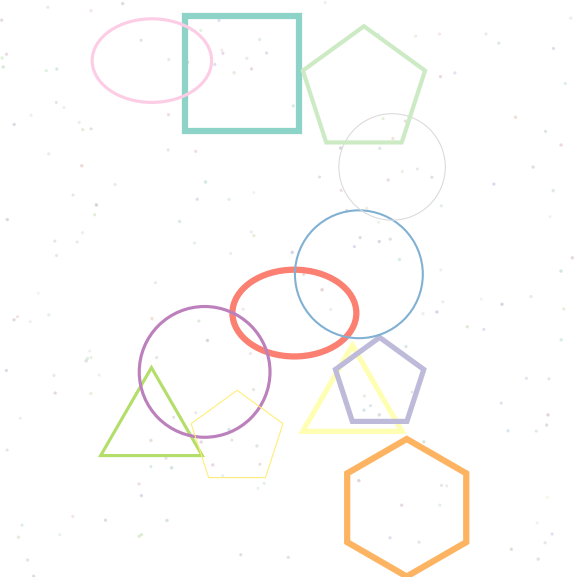[{"shape": "square", "thickness": 3, "radius": 0.49, "center": [0.42, 0.872]}, {"shape": "triangle", "thickness": 2.5, "radius": 0.5, "center": [0.61, 0.302]}, {"shape": "pentagon", "thickness": 2.5, "radius": 0.4, "center": [0.657, 0.335]}, {"shape": "oval", "thickness": 3, "radius": 0.54, "center": [0.51, 0.457]}, {"shape": "circle", "thickness": 1, "radius": 0.55, "center": [0.621, 0.524]}, {"shape": "hexagon", "thickness": 3, "radius": 0.6, "center": [0.704, 0.12]}, {"shape": "triangle", "thickness": 1.5, "radius": 0.51, "center": [0.262, 0.261]}, {"shape": "oval", "thickness": 1.5, "radius": 0.52, "center": [0.263, 0.894]}, {"shape": "circle", "thickness": 0.5, "radius": 0.46, "center": [0.679, 0.71]}, {"shape": "circle", "thickness": 1.5, "radius": 0.57, "center": [0.354, 0.355]}, {"shape": "pentagon", "thickness": 2, "radius": 0.56, "center": [0.63, 0.842]}, {"shape": "pentagon", "thickness": 0.5, "radius": 0.42, "center": [0.411, 0.24]}]